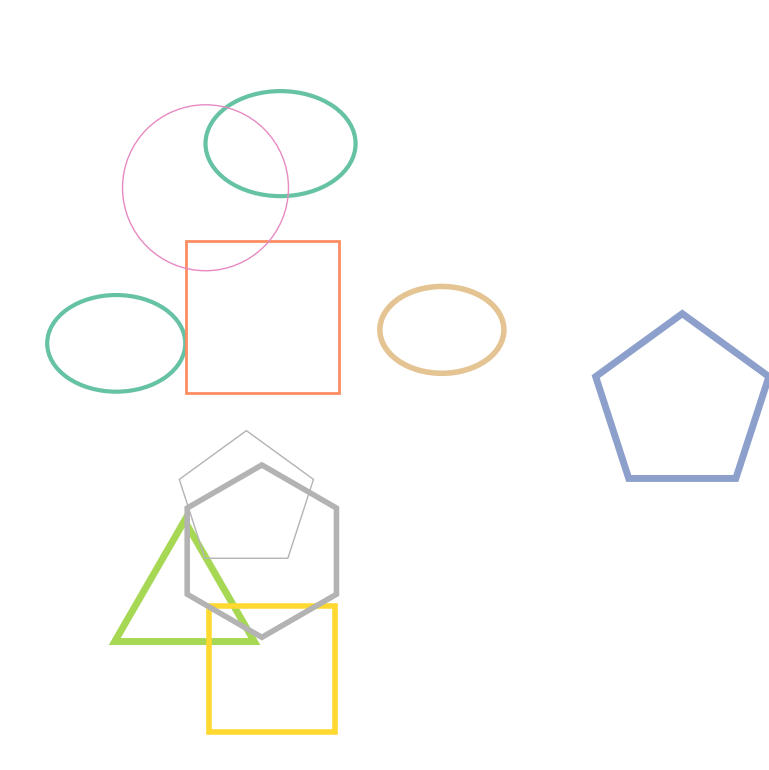[{"shape": "oval", "thickness": 1.5, "radius": 0.45, "center": [0.151, 0.554]}, {"shape": "oval", "thickness": 1.5, "radius": 0.49, "center": [0.364, 0.813]}, {"shape": "square", "thickness": 1, "radius": 0.5, "center": [0.341, 0.588]}, {"shape": "pentagon", "thickness": 2.5, "radius": 0.59, "center": [0.886, 0.474]}, {"shape": "circle", "thickness": 0.5, "radius": 0.54, "center": [0.267, 0.756]}, {"shape": "triangle", "thickness": 2.5, "radius": 0.52, "center": [0.24, 0.219]}, {"shape": "square", "thickness": 2, "radius": 0.41, "center": [0.353, 0.131]}, {"shape": "oval", "thickness": 2, "radius": 0.4, "center": [0.574, 0.572]}, {"shape": "hexagon", "thickness": 2, "radius": 0.56, "center": [0.34, 0.284]}, {"shape": "pentagon", "thickness": 0.5, "radius": 0.46, "center": [0.32, 0.349]}]